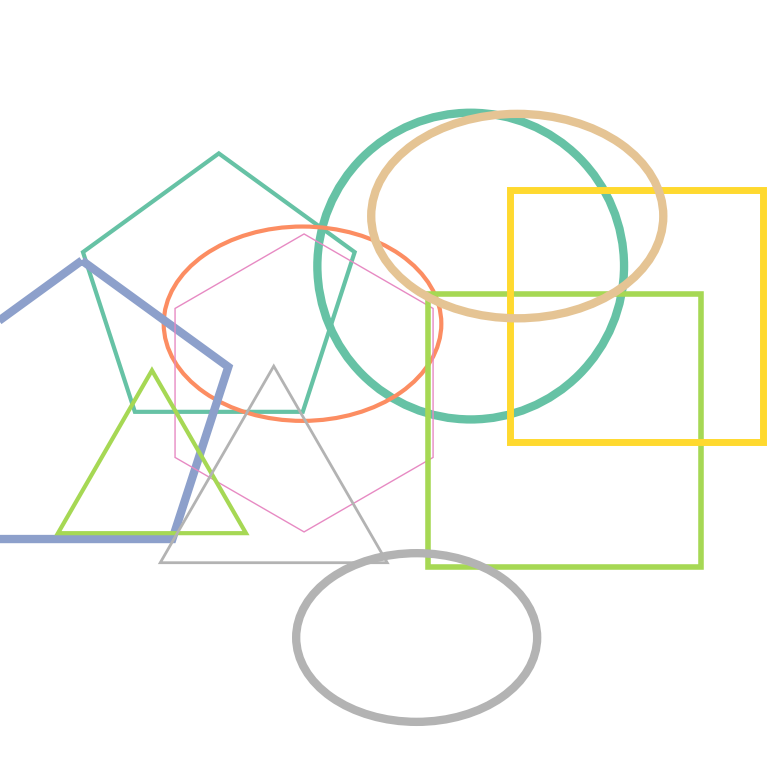[{"shape": "circle", "thickness": 3, "radius": 1.0, "center": [0.611, 0.654]}, {"shape": "pentagon", "thickness": 1.5, "radius": 0.93, "center": [0.284, 0.615]}, {"shape": "oval", "thickness": 1.5, "radius": 0.9, "center": [0.393, 0.58]}, {"shape": "pentagon", "thickness": 3, "radius": 1.0, "center": [0.106, 0.462]}, {"shape": "hexagon", "thickness": 0.5, "radius": 0.97, "center": [0.395, 0.503]}, {"shape": "triangle", "thickness": 1.5, "radius": 0.7, "center": [0.197, 0.378]}, {"shape": "square", "thickness": 2, "radius": 0.89, "center": [0.733, 0.441]}, {"shape": "square", "thickness": 2.5, "radius": 0.82, "center": [0.827, 0.59]}, {"shape": "oval", "thickness": 3, "radius": 0.95, "center": [0.672, 0.719]}, {"shape": "oval", "thickness": 3, "radius": 0.78, "center": [0.541, 0.172]}, {"shape": "triangle", "thickness": 1, "radius": 0.85, "center": [0.356, 0.354]}]